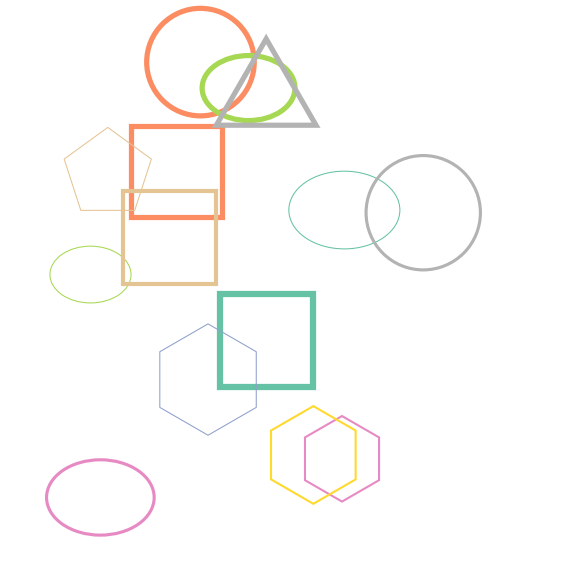[{"shape": "oval", "thickness": 0.5, "radius": 0.48, "center": [0.596, 0.635]}, {"shape": "square", "thickness": 3, "radius": 0.4, "center": [0.462, 0.409]}, {"shape": "circle", "thickness": 2.5, "radius": 0.47, "center": [0.347, 0.892]}, {"shape": "square", "thickness": 2.5, "radius": 0.39, "center": [0.305, 0.701]}, {"shape": "hexagon", "thickness": 0.5, "radius": 0.48, "center": [0.36, 0.342]}, {"shape": "oval", "thickness": 1.5, "radius": 0.47, "center": [0.174, 0.138]}, {"shape": "hexagon", "thickness": 1, "radius": 0.37, "center": [0.592, 0.205]}, {"shape": "oval", "thickness": 0.5, "radius": 0.35, "center": [0.157, 0.524]}, {"shape": "oval", "thickness": 2.5, "radius": 0.4, "center": [0.43, 0.847]}, {"shape": "hexagon", "thickness": 1, "radius": 0.42, "center": [0.543, 0.211]}, {"shape": "pentagon", "thickness": 0.5, "radius": 0.4, "center": [0.187, 0.699]}, {"shape": "square", "thickness": 2, "radius": 0.4, "center": [0.293, 0.588]}, {"shape": "circle", "thickness": 1.5, "radius": 0.5, "center": [0.733, 0.631]}, {"shape": "triangle", "thickness": 2.5, "radius": 0.5, "center": [0.461, 0.832]}]